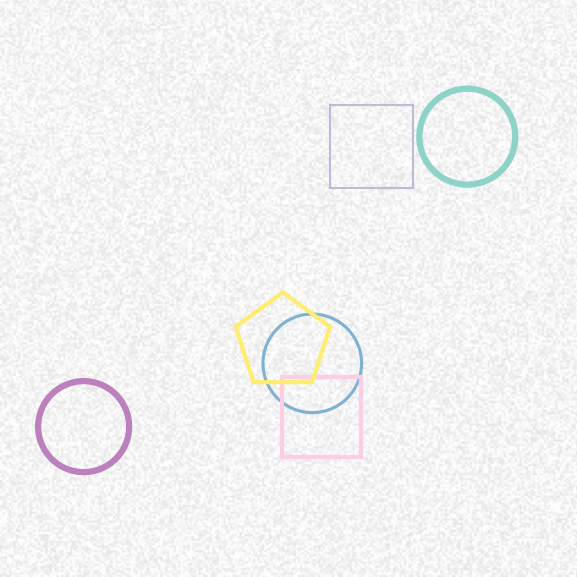[{"shape": "circle", "thickness": 3, "radius": 0.42, "center": [0.809, 0.763]}, {"shape": "square", "thickness": 1, "radius": 0.36, "center": [0.643, 0.746]}, {"shape": "circle", "thickness": 1.5, "radius": 0.43, "center": [0.541, 0.37]}, {"shape": "square", "thickness": 2, "radius": 0.35, "center": [0.557, 0.277]}, {"shape": "circle", "thickness": 3, "radius": 0.39, "center": [0.145, 0.26]}, {"shape": "pentagon", "thickness": 2, "radius": 0.43, "center": [0.49, 0.407]}]